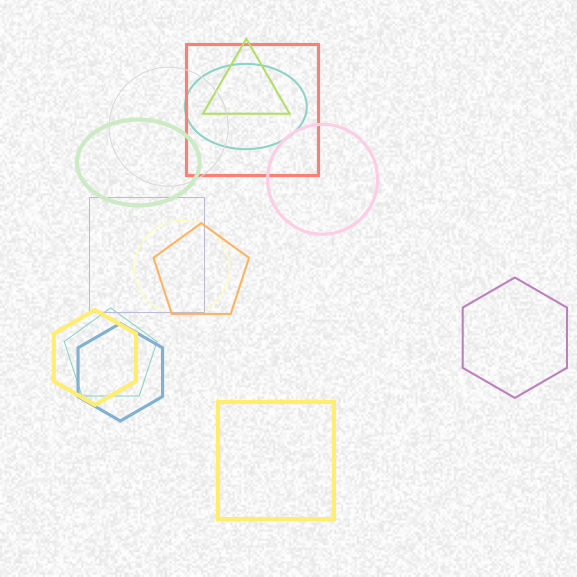[{"shape": "oval", "thickness": 1, "radius": 0.53, "center": [0.426, 0.815]}, {"shape": "pentagon", "thickness": 0.5, "radius": 0.42, "center": [0.192, 0.382]}, {"shape": "circle", "thickness": 0.5, "radius": 0.41, "center": [0.315, 0.535]}, {"shape": "square", "thickness": 0.5, "radius": 0.5, "center": [0.254, 0.558]}, {"shape": "square", "thickness": 1.5, "radius": 0.57, "center": [0.437, 0.809]}, {"shape": "hexagon", "thickness": 1.5, "radius": 0.42, "center": [0.208, 0.355]}, {"shape": "pentagon", "thickness": 1, "radius": 0.43, "center": [0.349, 0.526]}, {"shape": "triangle", "thickness": 1, "radius": 0.43, "center": [0.427, 0.846]}, {"shape": "circle", "thickness": 1.5, "radius": 0.48, "center": [0.559, 0.689]}, {"shape": "circle", "thickness": 0.5, "radius": 0.52, "center": [0.292, 0.78]}, {"shape": "hexagon", "thickness": 1, "radius": 0.52, "center": [0.892, 0.414]}, {"shape": "oval", "thickness": 2, "radius": 0.53, "center": [0.24, 0.718]}, {"shape": "hexagon", "thickness": 2, "radius": 0.41, "center": [0.164, 0.38]}, {"shape": "square", "thickness": 2, "radius": 0.5, "center": [0.477, 0.202]}]